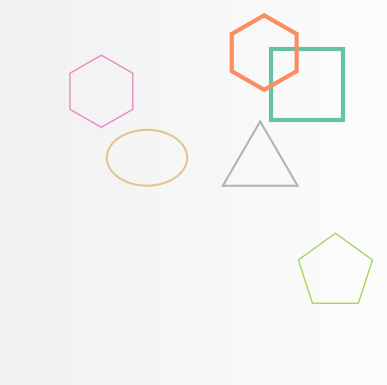[{"shape": "square", "thickness": 3, "radius": 0.46, "center": [0.793, 0.78]}, {"shape": "hexagon", "thickness": 3, "radius": 0.48, "center": [0.682, 0.863]}, {"shape": "hexagon", "thickness": 1, "radius": 0.47, "center": [0.262, 0.763]}, {"shape": "pentagon", "thickness": 1, "radius": 0.5, "center": [0.866, 0.294]}, {"shape": "oval", "thickness": 1.5, "radius": 0.52, "center": [0.379, 0.59]}, {"shape": "triangle", "thickness": 1.5, "radius": 0.56, "center": [0.671, 0.573]}]